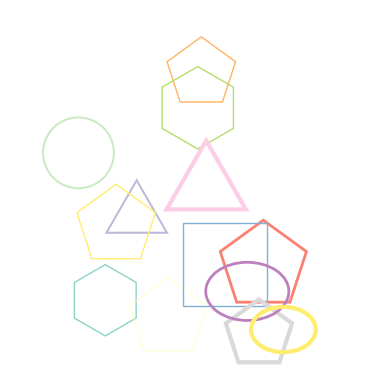[{"shape": "hexagon", "thickness": 1, "radius": 0.46, "center": [0.273, 0.22]}, {"shape": "pentagon", "thickness": 0.5, "radius": 0.53, "center": [0.437, 0.174]}, {"shape": "triangle", "thickness": 1.5, "radius": 0.45, "center": [0.355, 0.441]}, {"shape": "pentagon", "thickness": 2, "radius": 0.59, "center": [0.684, 0.31]}, {"shape": "square", "thickness": 1, "radius": 0.54, "center": [0.584, 0.313]}, {"shape": "pentagon", "thickness": 1, "radius": 0.47, "center": [0.523, 0.811]}, {"shape": "hexagon", "thickness": 1, "radius": 0.53, "center": [0.514, 0.72]}, {"shape": "triangle", "thickness": 3, "radius": 0.59, "center": [0.536, 0.516]}, {"shape": "pentagon", "thickness": 3, "radius": 0.45, "center": [0.673, 0.132]}, {"shape": "oval", "thickness": 2, "radius": 0.54, "center": [0.642, 0.243]}, {"shape": "circle", "thickness": 1.5, "radius": 0.46, "center": [0.204, 0.603]}, {"shape": "oval", "thickness": 3, "radius": 0.42, "center": [0.736, 0.144]}, {"shape": "pentagon", "thickness": 1, "radius": 0.54, "center": [0.302, 0.415]}]